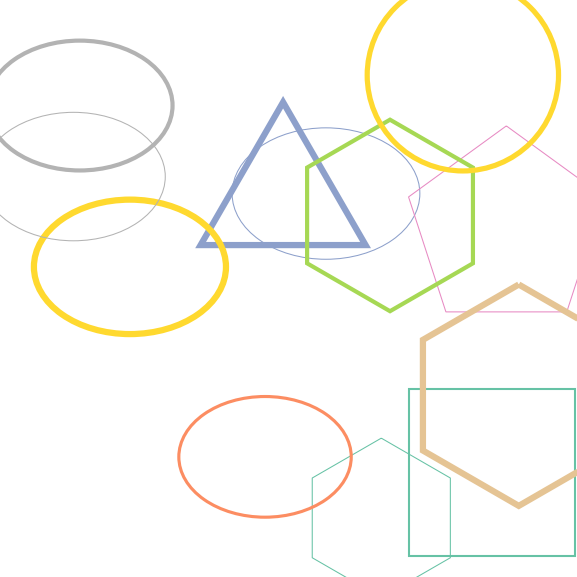[{"shape": "hexagon", "thickness": 0.5, "radius": 0.69, "center": [0.66, 0.102]}, {"shape": "square", "thickness": 1, "radius": 0.72, "center": [0.852, 0.181]}, {"shape": "oval", "thickness": 1.5, "radius": 0.75, "center": [0.459, 0.208]}, {"shape": "triangle", "thickness": 3, "radius": 0.82, "center": [0.49, 0.657]}, {"shape": "oval", "thickness": 0.5, "radius": 0.81, "center": [0.564, 0.664]}, {"shape": "pentagon", "thickness": 0.5, "radius": 0.89, "center": [0.877, 0.603]}, {"shape": "hexagon", "thickness": 2, "radius": 0.83, "center": [0.675, 0.626]}, {"shape": "oval", "thickness": 3, "radius": 0.83, "center": [0.225, 0.537]}, {"shape": "circle", "thickness": 2.5, "radius": 0.83, "center": [0.802, 0.869]}, {"shape": "hexagon", "thickness": 3, "radius": 0.96, "center": [0.898, 0.315]}, {"shape": "oval", "thickness": 2, "radius": 0.8, "center": [0.138, 0.816]}, {"shape": "oval", "thickness": 0.5, "radius": 0.79, "center": [0.127, 0.693]}]